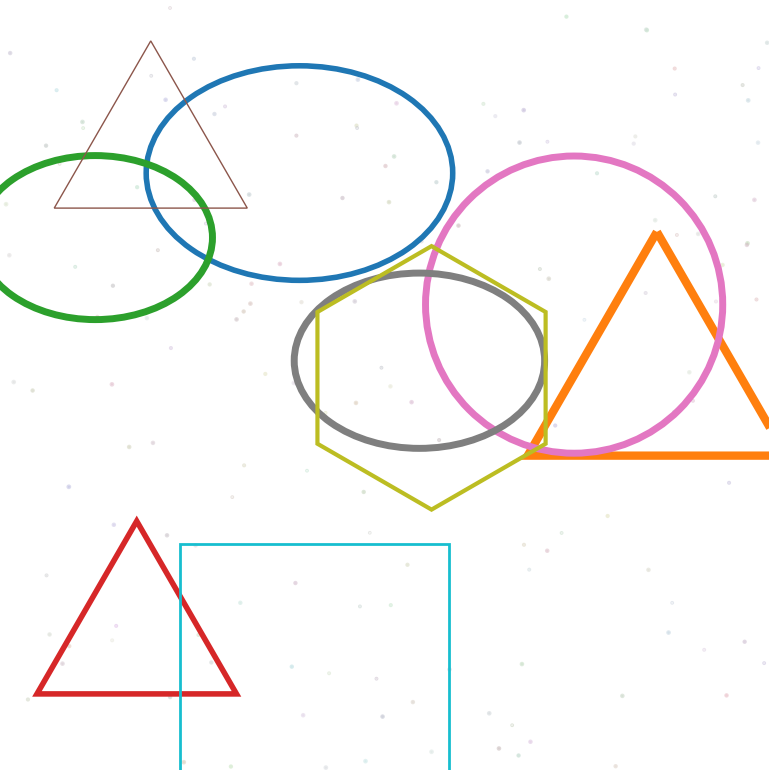[{"shape": "oval", "thickness": 2, "radius": 1.0, "center": [0.389, 0.775]}, {"shape": "triangle", "thickness": 3, "radius": 0.97, "center": [0.853, 0.505]}, {"shape": "oval", "thickness": 2.5, "radius": 0.76, "center": [0.124, 0.691]}, {"shape": "triangle", "thickness": 2, "radius": 0.75, "center": [0.178, 0.174]}, {"shape": "triangle", "thickness": 0.5, "radius": 0.72, "center": [0.196, 0.802]}, {"shape": "circle", "thickness": 2.5, "radius": 0.96, "center": [0.746, 0.604]}, {"shape": "oval", "thickness": 2.5, "radius": 0.81, "center": [0.545, 0.532]}, {"shape": "hexagon", "thickness": 1.5, "radius": 0.86, "center": [0.56, 0.509]}, {"shape": "square", "thickness": 1, "radius": 0.87, "center": [0.408, 0.119]}]